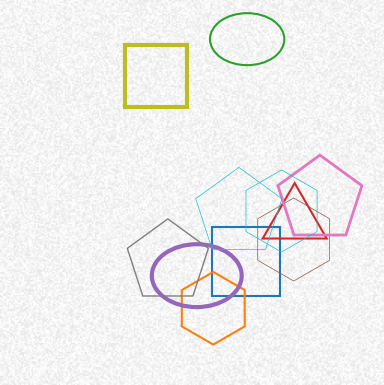[{"shape": "square", "thickness": 1.5, "radius": 0.45, "center": [0.639, 0.321]}, {"shape": "hexagon", "thickness": 1.5, "radius": 0.47, "center": [0.554, 0.199]}, {"shape": "oval", "thickness": 1.5, "radius": 0.48, "center": [0.642, 0.898]}, {"shape": "triangle", "thickness": 1.5, "radius": 0.48, "center": [0.765, 0.428]}, {"shape": "oval", "thickness": 3, "radius": 0.58, "center": [0.511, 0.284]}, {"shape": "hexagon", "thickness": 0.5, "radius": 0.54, "center": [0.763, 0.378]}, {"shape": "pentagon", "thickness": 2, "radius": 0.57, "center": [0.831, 0.482]}, {"shape": "pentagon", "thickness": 1, "radius": 0.55, "center": [0.436, 0.321]}, {"shape": "square", "thickness": 3, "radius": 0.4, "center": [0.405, 0.803]}, {"shape": "pentagon", "thickness": 0.5, "radius": 0.59, "center": [0.62, 0.447]}, {"shape": "hexagon", "thickness": 0.5, "radius": 0.53, "center": [0.731, 0.452]}]